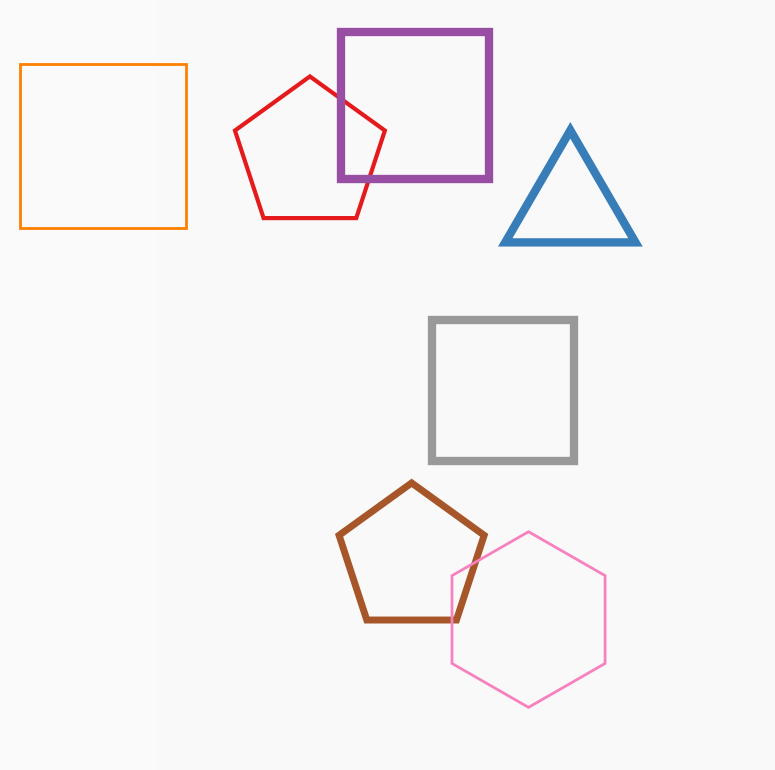[{"shape": "pentagon", "thickness": 1.5, "radius": 0.51, "center": [0.4, 0.799]}, {"shape": "triangle", "thickness": 3, "radius": 0.49, "center": [0.736, 0.734]}, {"shape": "square", "thickness": 3, "radius": 0.48, "center": [0.536, 0.863]}, {"shape": "square", "thickness": 1, "radius": 0.53, "center": [0.133, 0.811]}, {"shape": "pentagon", "thickness": 2.5, "radius": 0.49, "center": [0.531, 0.274]}, {"shape": "hexagon", "thickness": 1, "radius": 0.57, "center": [0.682, 0.195]}, {"shape": "square", "thickness": 3, "radius": 0.46, "center": [0.649, 0.493]}]